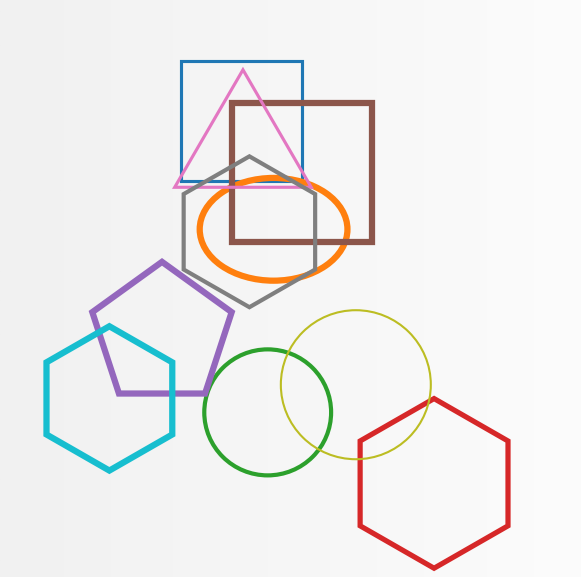[{"shape": "square", "thickness": 1.5, "radius": 0.52, "center": [0.415, 0.789]}, {"shape": "oval", "thickness": 3, "radius": 0.64, "center": [0.471, 0.602]}, {"shape": "circle", "thickness": 2, "radius": 0.55, "center": [0.461, 0.285]}, {"shape": "hexagon", "thickness": 2.5, "radius": 0.73, "center": [0.747, 0.162]}, {"shape": "pentagon", "thickness": 3, "radius": 0.63, "center": [0.279, 0.42]}, {"shape": "square", "thickness": 3, "radius": 0.6, "center": [0.519, 0.7]}, {"shape": "triangle", "thickness": 1.5, "radius": 0.68, "center": [0.418, 0.743]}, {"shape": "hexagon", "thickness": 2, "radius": 0.65, "center": [0.429, 0.598]}, {"shape": "circle", "thickness": 1, "radius": 0.65, "center": [0.612, 0.333]}, {"shape": "hexagon", "thickness": 3, "radius": 0.62, "center": [0.188, 0.309]}]